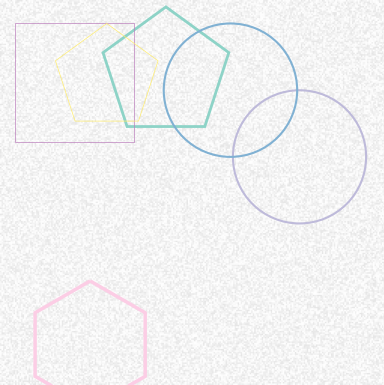[{"shape": "pentagon", "thickness": 2, "radius": 0.86, "center": [0.431, 0.81]}, {"shape": "circle", "thickness": 1.5, "radius": 0.86, "center": [0.778, 0.593]}, {"shape": "circle", "thickness": 1.5, "radius": 0.87, "center": [0.599, 0.766]}, {"shape": "hexagon", "thickness": 2.5, "radius": 0.83, "center": [0.234, 0.105]}, {"shape": "square", "thickness": 0.5, "radius": 0.77, "center": [0.193, 0.786]}, {"shape": "pentagon", "thickness": 0.5, "radius": 0.7, "center": [0.277, 0.799]}]